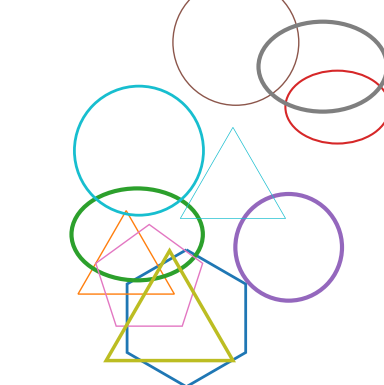[{"shape": "hexagon", "thickness": 2, "radius": 0.89, "center": [0.484, 0.173]}, {"shape": "triangle", "thickness": 1, "radius": 0.72, "center": [0.328, 0.308]}, {"shape": "oval", "thickness": 3, "radius": 0.85, "center": [0.356, 0.391]}, {"shape": "oval", "thickness": 1.5, "radius": 0.68, "center": [0.876, 0.722]}, {"shape": "circle", "thickness": 3, "radius": 0.69, "center": [0.75, 0.358]}, {"shape": "circle", "thickness": 1, "radius": 0.82, "center": [0.613, 0.89]}, {"shape": "pentagon", "thickness": 1, "radius": 0.73, "center": [0.388, 0.271]}, {"shape": "oval", "thickness": 3, "radius": 0.83, "center": [0.838, 0.827]}, {"shape": "triangle", "thickness": 2.5, "radius": 0.95, "center": [0.44, 0.158]}, {"shape": "triangle", "thickness": 0.5, "radius": 0.79, "center": [0.605, 0.511]}, {"shape": "circle", "thickness": 2, "radius": 0.84, "center": [0.361, 0.609]}]